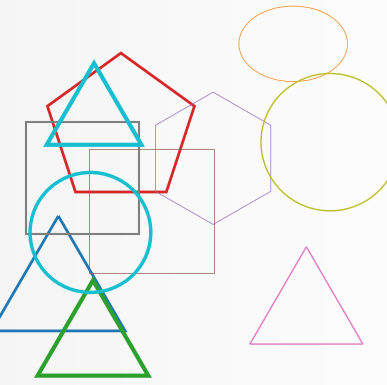[{"shape": "triangle", "thickness": 2, "radius": 1.0, "center": [0.151, 0.24]}, {"shape": "oval", "thickness": 0.5, "radius": 0.7, "center": [0.757, 0.886]}, {"shape": "triangle", "thickness": 3, "radius": 0.83, "center": [0.24, 0.107]}, {"shape": "pentagon", "thickness": 2, "radius": 1.0, "center": [0.312, 0.663]}, {"shape": "hexagon", "thickness": 0.5, "radius": 0.86, "center": [0.55, 0.589]}, {"shape": "square", "thickness": 0.5, "radius": 0.81, "center": [0.391, 0.452]}, {"shape": "triangle", "thickness": 1, "radius": 0.84, "center": [0.791, 0.191]}, {"shape": "square", "thickness": 1.5, "radius": 0.73, "center": [0.212, 0.538]}, {"shape": "circle", "thickness": 1, "radius": 0.89, "center": [0.852, 0.631]}, {"shape": "triangle", "thickness": 3, "radius": 0.71, "center": [0.243, 0.695]}, {"shape": "circle", "thickness": 2.5, "radius": 0.78, "center": [0.233, 0.396]}]